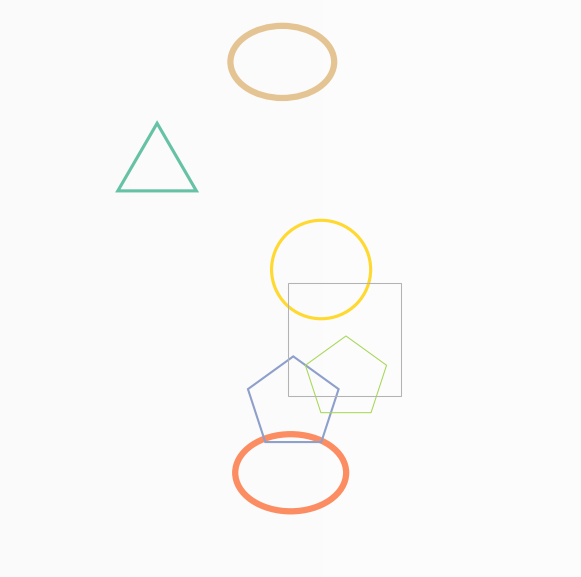[{"shape": "triangle", "thickness": 1.5, "radius": 0.39, "center": [0.27, 0.708]}, {"shape": "oval", "thickness": 3, "radius": 0.48, "center": [0.5, 0.181]}, {"shape": "pentagon", "thickness": 1, "radius": 0.41, "center": [0.505, 0.3]}, {"shape": "pentagon", "thickness": 0.5, "radius": 0.37, "center": [0.595, 0.344]}, {"shape": "circle", "thickness": 1.5, "radius": 0.43, "center": [0.552, 0.532]}, {"shape": "oval", "thickness": 3, "radius": 0.45, "center": [0.486, 0.892]}, {"shape": "square", "thickness": 0.5, "radius": 0.49, "center": [0.593, 0.411]}]